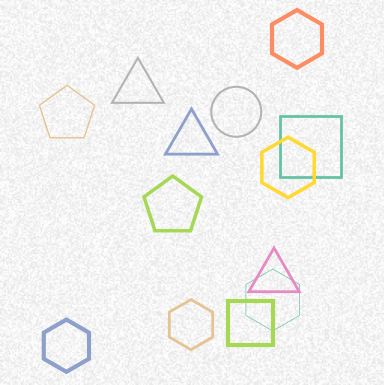[{"shape": "square", "thickness": 2, "radius": 0.4, "center": [0.806, 0.619]}, {"shape": "hexagon", "thickness": 0.5, "radius": 0.4, "center": [0.708, 0.221]}, {"shape": "hexagon", "thickness": 3, "radius": 0.38, "center": [0.771, 0.899]}, {"shape": "hexagon", "thickness": 3, "radius": 0.34, "center": [0.172, 0.102]}, {"shape": "triangle", "thickness": 2, "radius": 0.39, "center": [0.497, 0.639]}, {"shape": "triangle", "thickness": 2, "radius": 0.38, "center": [0.712, 0.28]}, {"shape": "pentagon", "thickness": 2.5, "radius": 0.39, "center": [0.449, 0.464]}, {"shape": "square", "thickness": 3, "radius": 0.29, "center": [0.65, 0.162]}, {"shape": "hexagon", "thickness": 2.5, "radius": 0.39, "center": [0.748, 0.565]}, {"shape": "pentagon", "thickness": 1, "radius": 0.38, "center": [0.174, 0.703]}, {"shape": "hexagon", "thickness": 2, "radius": 0.33, "center": [0.496, 0.157]}, {"shape": "triangle", "thickness": 1.5, "radius": 0.39, "center": [0.358, 0.772]}, {"shape": "circle", "thickness": 1.5, "radius": 0.32, "center": [0.614, 0.71]}]